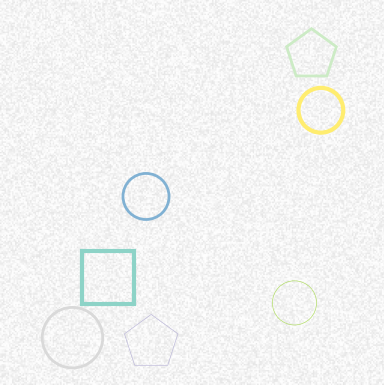[{"shape": "square", "thickness": 3, "radius": 0.34, "center": [0.28, 0.279]}, {"shape": "pentagon", "thickness": 0.5, "radius": 0.37, "center": [0.393, 0.11]}, {"shape": "circle", "thickness": 2, "radius": 0.3, "center": [0.379, 0.49]}, {"shape": "circle", "thickness": 0.5, "radius": 0.29, "center": [0.765, 0.213]}, {"shape": "circle", "thickness": 2, "radius": 0.39, "center": [0.188, 0.123]}, {"shape": "pentagon", "thickness": 2, "radius": 0.34, "center": [0.809, 0.858]}, {"shape": "circle", "thickness": 3, "radius": 0.29, "center": [0.833, 0.714]}]